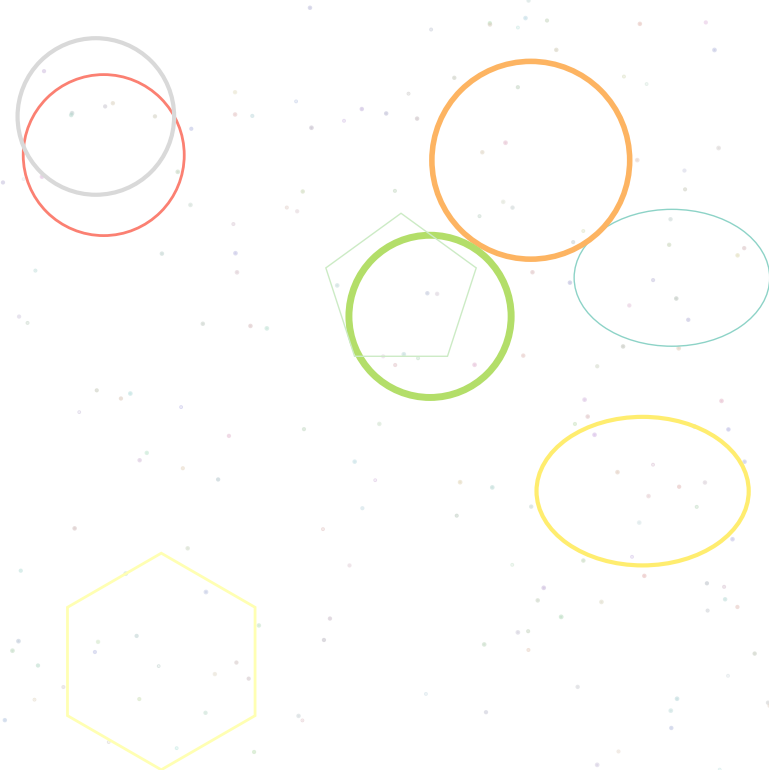[{"shape": "oval", "thickness": 0.5, "radius": 0.63, "center": [0.873, 0.639]}, {"shape": "hexagon", "thickness": 1, "radius": 0.7, "center": [0.209, 0.141]}, {"shape": "circle", "thickness": 1, "radius": 0.52, "center": [0.135, 0.799]}, {"shape": "circle", "thickness": 2, "radius": 0.64, "center": [0.689, 0.792]}, {"shape": "circle", "thickness": 2.5, "radius": 0.53, "center": [0.558, 0.589]}, {"shape": "circle", "thickness": 1.5, "radius": 0.51, "center": [0.124, 0.849]}, {"shape": "pentagon", "thickness": 0.5, "radius": 0.51, "center": [0.521, 0.62]}, {"shape": "oval", "thickness": 1.5, "radius": 0.69, "center": [0.835, 0.362]}]